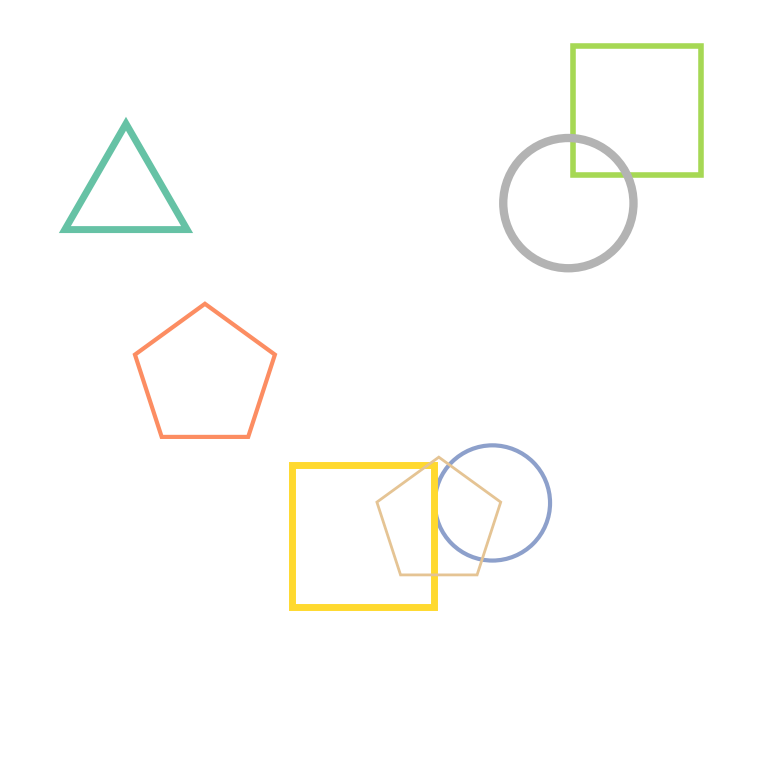[{"shape": "triangle", "thickness": 2.5, "radius": 0.46, "center": [0.164, 0.748]}, {"shape": "pentagon", "thickness": 1.5, "radius": 0.48, "center": [0.266, 0.51]}, {"shape": "circle", "thickness": 1.5, "radius": 0.37, "center": [0.64, 0.347]}, {"shape": "square", "thickness": 2, "radius": 0.42, "center": [0.827, 0.856]}, {"shape": "square", "thickness": 2.5, "radius": 0.46, "center": [0.471, 0.304]}, {"shape": "pentagon", "thickness": 1, "radius": 0.42, "center": [0.57, 0.322]}, {"shape": "circle", "thickness": 3, "radius": 0.42, "center": [0.738, 0.736]}]